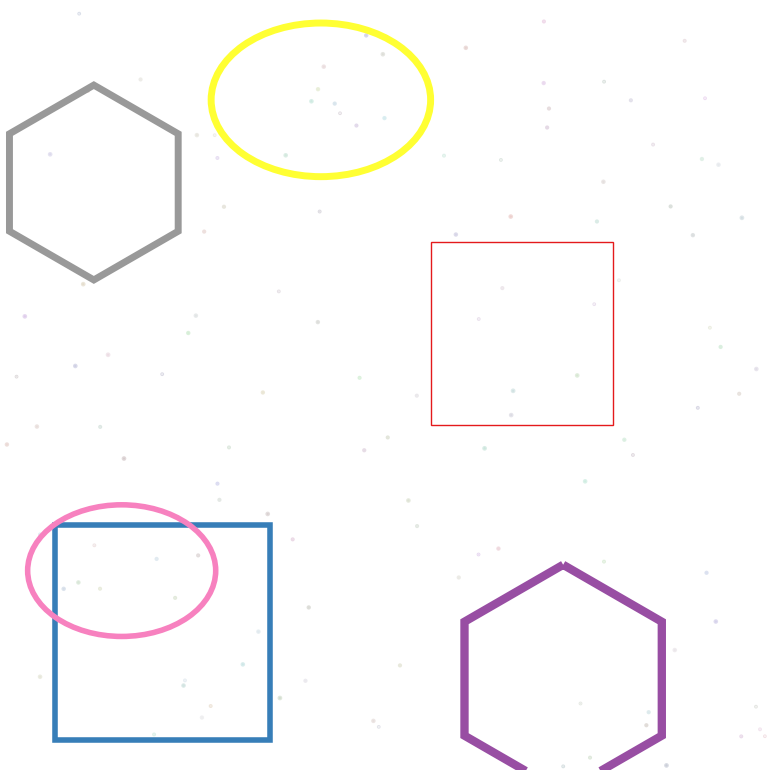[{"shape": "square", "thickness": 0.5, "radius": 0.59, "center": [0.678, 0.567]}, {"shape": "square", "thickness": 2, "radius": 0.7, "center": [0.211, 0.178]}, {"shape": "hexagon", "thickness": 3, "radius": 0.74, "center": [0.731, 0.119]}, {"shape": "oval", "thickness": 2.5, "radius": 0.71, "center": [0.417, 0.87]}, {"shape": "oval", "thickness": 2, "radius": 0.61, "center": [0.158, 0.259]}, {"shape": "hexagon", "thickness": 2.5, "radius": 0.63, "center": [0.122, 0.763]}]